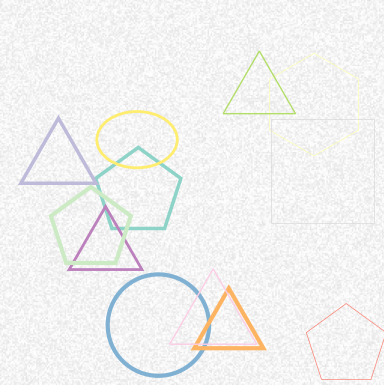[{"shape": "pentagon", "thickness": 2.5, "radius": 0.58, "center": [0.359, 0.501]}, {"shape": "hexagon", "thickness": 0.5, "radius": 0.67, "center": [0.816, 0.728]}, {"shape": "triangle", "thickness": 2.5, "radius": 0.56, "center": [0.152, 0.58]}, {"shape": "pentagon", "thickness": 0.5, "radius": 0.55, "center": [0.899, 0.103]}, {"shape": "circle", "thickness": 3, "radius": 0.66, "center": [0.411, 0.156]}, {"shape": "triangle", "thickness": 3, "radius": 0.52, "center": [0.594, 0.147]}, {"shape": "triangle", "thickness": 1, "radius": 0.54, "center": [0.674, 0.759]}, {"shape": "triangle", "thickness": 1, "radius": 0.65, "center": [0.554, 0.171]}, {"shape": "square", "thickness": 0.5, "radius": 0.67, "center": [0.838, 0.556]}, {"shape": "triangle", "thickness": 2, "radius": 0.55, "center": [0.274, 0.354]}, {"shape": "pentagon", "thickness": 3, "radius": 0.55, "center": [0.236, 0.405]}, {"shape": "oval", "thickness": 2, "radius": 0.52, "center": [0.356, 0.637]}]